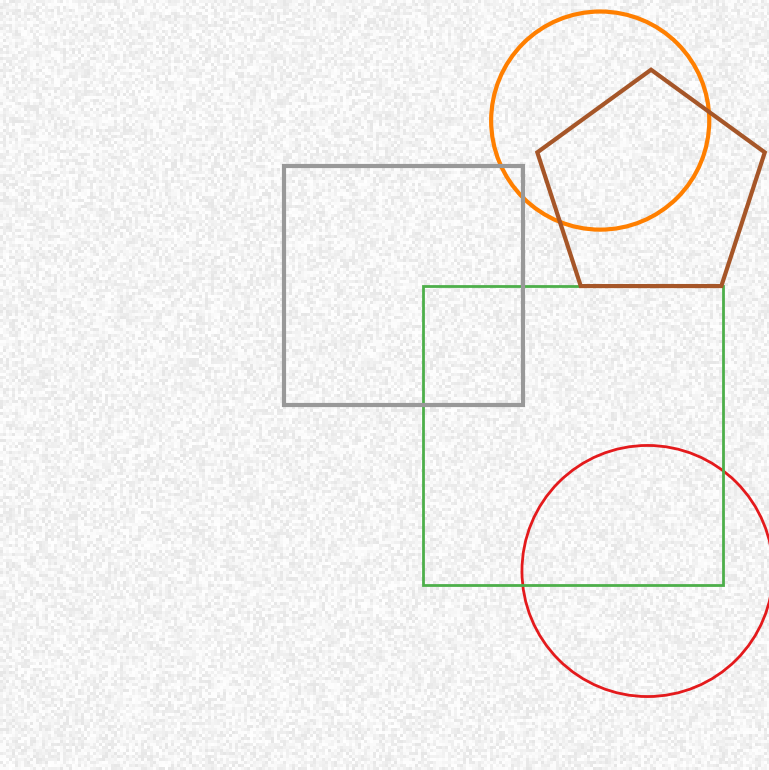[{"shape": "circle", "thickness": 1, "radius": 0.82, "center": [0.841, 0.258]}, {"shape": "square", "thickness": 1, "radius": 0.97, "center": [0.744, 0.434]}, {"shape": "circle", "thickness": 1.5, "radius": 0.71, "center": [0.779, 0.843]}, {"shape": "pentagon", "thickness": 1.5, "radius": 0.78, "center": [0.846, 0.754]}, {"shape": "square", "thickness": 1.5, "radius": 0.78, "center": [0.524, 0.63]}]